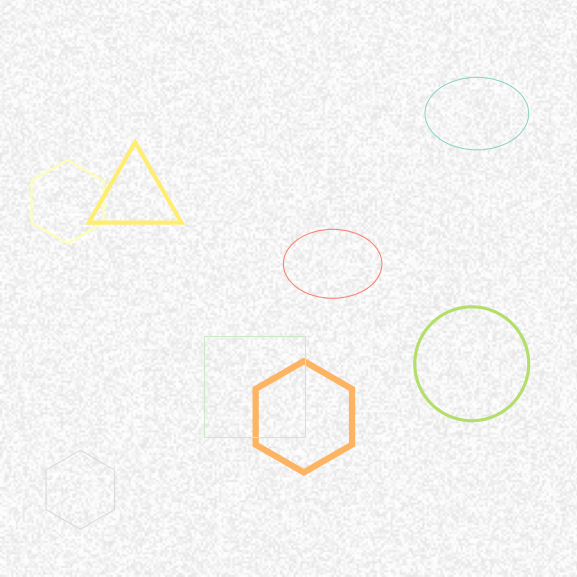[{"shape": "oval", "thickness": 0.5, "radius": 0.45, "center": [0.826, 0.802]}, {"shape": "hexagon", "thickness": 1, "radius": 0.36, "center": [0.117, 0.65]}, {"shape": "oval", "thickness": 0.5, "radius": 0.43, "center": [0.576, 0.542]}, {"shape": "hexagon", "thickness": 3, "radius": 0.48, "center": [0.526, 0.277]}, {"shape": "circle", "thickness": 1.5, "radius": 0.49, "center": [0.817, 0.369]}, {"shape": "hexagon", "thickness": 0.5, "radius": 0.34, "center": [0.139, 0.151]}, {"shape": "square", "thickness": 0.5, "radius": 0.44, "center": [0.441, 0.33]}, {"shape": "triangle", "thickness": 2, "radius": 0.46, "center": [0.234, 0.66]}]